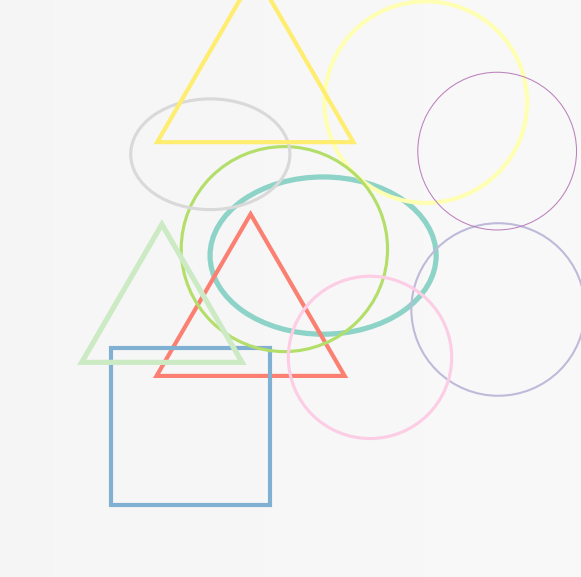[{"shape": "oval", "thickness": 2.5, "radius": 0.97, "center": [0.556, 0.557]}, {"shape": "circle", "thickness": 2, "radius": 0.87, "center": [0.732, 0.822]}, {"shape": "circle", "thickness": 1, "radius": 0.75, "center": [0.857, 0.463]}, {"shape": "triangle", "thickness": 2, "radius": 0.93, "center": [0.431, 0.442]}, {"shape": "square", "thickness": 2, "radius": 0.68, "center": [0.328, 0.261]}, {"shape": "circle", "thickness": 1.5, "radius": 0.89, "center": [0.489, 0.568]}, {"shape": "circle", "thickness": 1.5, "radius": 0.7, "center": [0.637, 0.38]}, {"shape": "oval", "thickness": 1.5, "radius": 0.68, "center": [0.362, 0.732]}, {"shape": "circle", "thickness": 0.5, "radius": 0.68, "center": [0.855, 0.737]}, {"shape": "triangle", "thickness": 2.5, "radius": 0.8, "center": [0.279, 0.451]}, {"shape": "triangle", "thickness": 2, "radius": 0.97, "center": [0.439, 0.85]}]